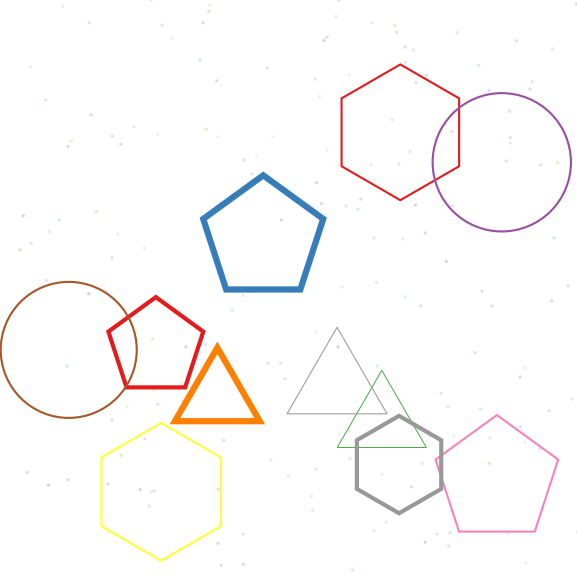[{"shape": "pentagon", "thickness": 2, "radius": 0.43, "center": [0.27, 0.398]}, {"shape": "hexagon", "thickness": 1, "radius": 0.59, "center": [0.693, 0.77]}, {"shape": "pentagon", "thickness": 3, "radius": 0.55, "center": [0.456, 0.586]}, {"shape": "triangle", "thickness": 0.5, "radius": 0.45, "center": [0.661, 0.269]}, {"shape": "circle", "thickness": 1, "radius": 0.6, "center": [0.869, 0.718]}, {"shape": "triangle", "thickness": 3, "radius": 0.42, "center": [0.376, 0.312]}, {"shape": "hexagon", "thickness": 1, "radius": 0.6, "center": [0.279, 0.147]}, {"shape": "circle", "thickness": 1, "radius": 0.59, "center": [0.119, 0.393]}, {"shape": "pentagon", "thickness": 1, "radius": 0.56, "center": [0.86, 0.169]}, {"shape": "hexagon", "thickness": 2, "radius": 0.42, "center": [0.691, 0.195]}, {"shape": "triangle", "thickness": 0.5, "radius": 0.5, "center": [0.584, 0.332]}]